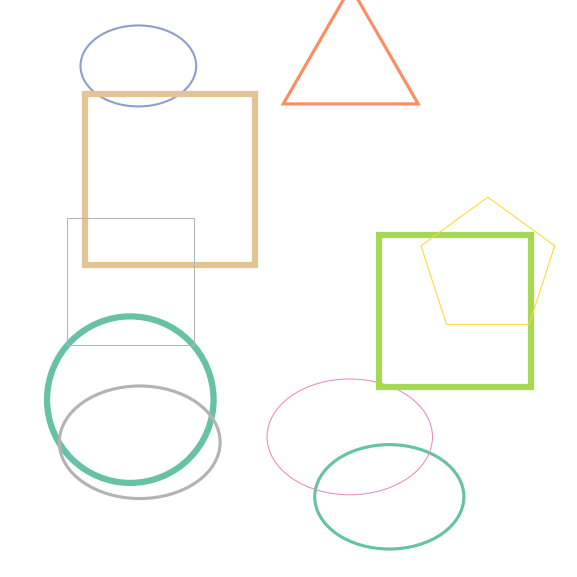[{"shape": "circle", "thickness": 3, "radius": 0.72, "center": [0.226, 0.307]}, {"shape": "oval", "thickness": 1.5, "radius": 0.65, "center": [0.674, 0.139]}, {"shape": "triangle", "thickness": 1.5, "radius": 0.67, "center": [0.607, 0.887]}, {"shape": "oval", "thickness": 1, "radius": 0.5, "center": [0.24, 0.885]}, {"shape": "oval", "thickness": 0.5, "radius": 0.72, "center": [0.606, 0.243]}, {"shape": "square", "thickness": 3, "radius": 0.66, "center": [0.788, 0.46]}, {"shape": "pentagon", "thickness": 0.5, "radius": 0.61, "center": [0.845, 0.536]}, {"shape": "square", "thickness": 3, "radius": 0.74, "center": [0.294, 0.688]}, {"shape": "oval", "thickness": 1.5, "radius": 0.7, "center": [0.242, 0.233]}, {"shape": "square", "thickness": 0.5, "radius": 0.55, "center": [0.226, 0.511]}]